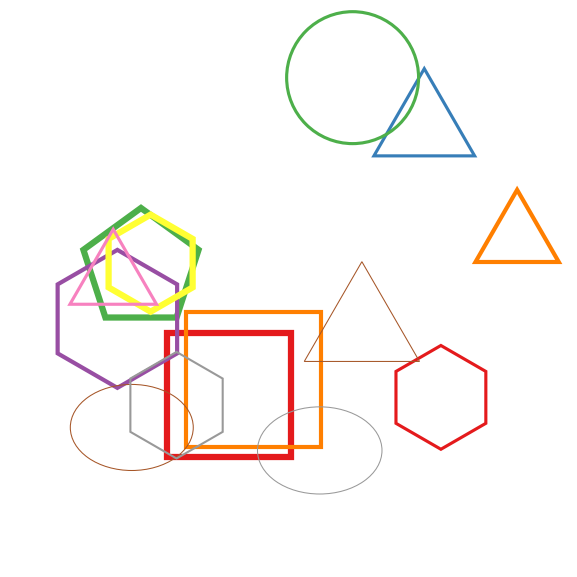[{"shape": "hexagon", "thickness": 1.5, "radius": 0.45, "center": [0.763, 0.311]}, {"shape": "square", "thickness": 3, "radius": 0.54, "center": [0.396, 0.315]}, {"shape": "triangle", "thickness": 1.5, "radius": 0.5, "center": [0.735, 0.78]}, {"shape": "circle", "thickness": 1.5, "radius": 0.57, "center": [0.611, 0.865]}, {"shape": "pentagon", "thickness": 3, "radius": 0.52, "center": [0.244, 0.534]}, {"shape": "hexagon", "thickness": 2, "radius": 0.6, "center": [0.203, 0.447]}, {"shape": "triangle", "thickness": 2, "radius": 0.42, "center": [0.895, 0.587]}, {"shape": "square", "thickness": 2, "radius": 0.59, "center": [0.439, 0.342]}, {"shape": "hexagon", "thickness": 3, "radius": 0.42, "center": [0.261, 0.543]}, {"shape": "triangle", "thickness": 0.5, "radius": 0.58, "center": [0.627, 0.431]}, {"shape": "oval", "thickness": 0.5, "radius": 0.53, "center": [0.228, 0.259]}, {"shape": "triangle", "thickness": 1.5, "radius": 0.43, "center": [0.196, 0.516]}, {"shape": "hexagon", "thickness": 1, "radius": 0.46, "center": [0.306, 0.297]}, {"shape": "oval", "thickness": 0.5, "radius": 0.54, "center": [0.554, 0.219]}]